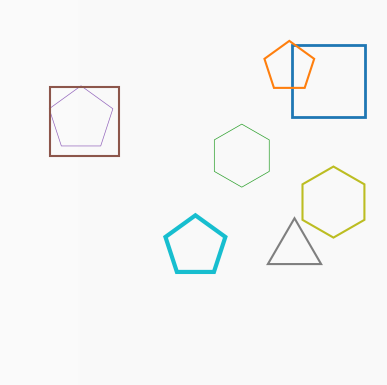[{"shape": "square", "thickness": 2, "radius": 0.47, "center": [0.847, 0.791]}, {"shape": "pentagon", "thickness": 1.5, "radius": 0.34, "center": [0.747, 0.826]}, {"shape": "hexagon", "thickness": 0.5, "radius": 0.41, "center": [0.624, 0.596]}, {"shape": "pentagon", "thickness": 0.5, "radius": 0.43, "center": [0.209, 0.691]}, {"shape": "square", "thickness": 1.5, "radius": 0.45, "center": [0.218, 0.685]}, {"shape": "triangle", "thickness": 1.5, "radius": 0.4, "center": [0.76, 0.354]}, {"shape": "hexagon", "thickness": 1.5, "radius": 0.46, "center": [0.861, 0.475]}, {"shape": "pentagon", "thickness": 3, "radius": 0.41, "center": [0.504, 0.359]}]